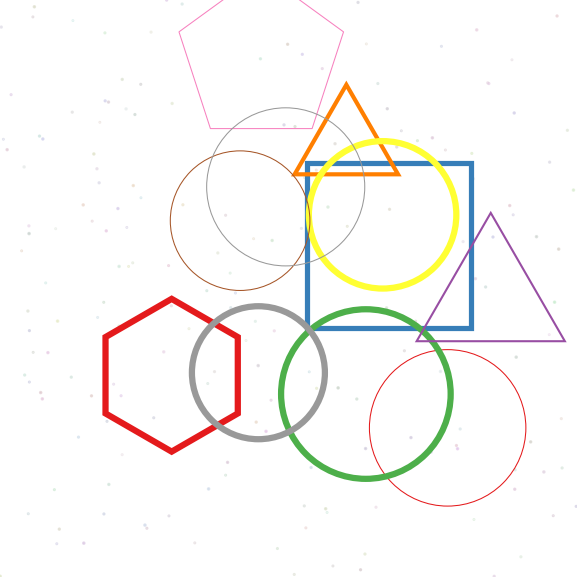[{"shape": "circle", "thickness": 0.5, "radius": 0.68, "center": [0.775, 0.258]}, {"shape": "hexagon", "thickness": 3, "radius": 0.66, "center": [0.297, 0.349]}, {"shape": "square", "thickness": 2.5, "radius": 0.71, "center": [0.674, 0.574]}, {"shape": "circle", "thickness": 3, "radius": 0.73, "center": [0.634, 0.317]}, {"shape": "triangle", "thickness": 1, "radius": 0.74, "center": [0.85, 0.482]}, {"shape": "triangle", "thickness": 2, "radius": 0.52, "center": [0.6, 0.749]}, {"shape": "circle", "thickness": 3, "radius": 0.64, "center": [0.663, 0.627]}, {"shape": "circle", "thickness": 0.5, "radius": 0.6, "center": [0.416, 0.617]}, {"shape": "pentagon", "thickness": 0.5, "radius": 0.75, "center": [0.452, 0.898]}, {"shape": "circle", "thickness": 3, "radius": 0.58, "center": [0.447, 0.354]}, {"shape": "circle", "thickness": 0.5, "radius": 0.68, "center": [0.495, 0.676]}]